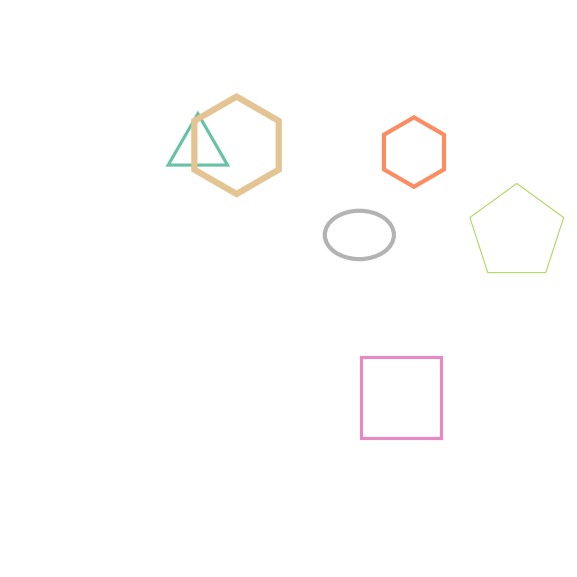[{"shape": "triangle", "thickness": 1.5, "radius": 0.3, "center": [0.343, 0.743]}, {"shape": "hexagon", "thickness": 2, "radius": 0.3, "center": [0.717, 0.736]}, {"shape": "square", "thickness": 1.5, "radius": 0.35, "center": [0.695, 0.311]}, {"shape": "pentagon", "thickness": 0.5, "radius": 0.43, "center": [0.895, 0.596]}, {"shape": "hexagon", "thickness": 3, "radius": 0.42, "center": [0.41, 0.748]}, {"shape": "oval", "thickness": 2, "radius": 0.3, "center": [0.622, 0.592]}]